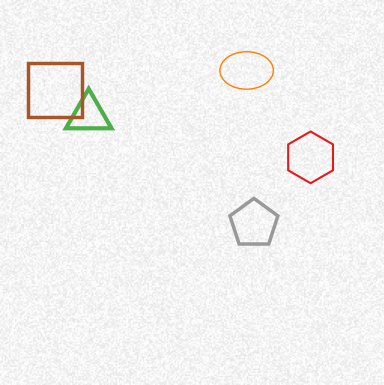[{"shape": "hexagon", "thickness": 1.5, "radius": 0.34, "center": [0.807, 0.591]}, {"shape": "triangle", "thickness": 3, "radius": 0.34, "center": [0.23, 0.701]}, {"shape": "oval", "thickness": 1, "radius": 0.35, "center": [0.641, 0.817]}, {"shape": "square", "thickness": 2.5, "radius": 0.35, "center": [0.142, 0.767]}, {"shape": "pentagon", "thickness": 2.5, "radius": 0.33, "center": [0.66, 0.419]}]